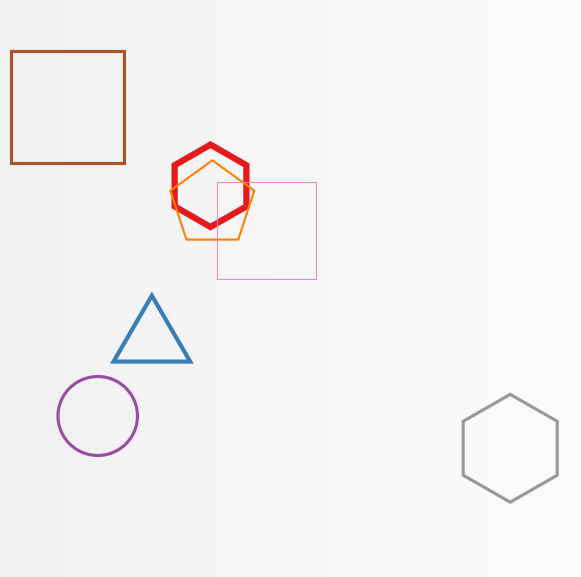[{"shape": "hexagon", "thickness": 3, "radius": 0.36, "center": [0.362, 0.677]}, {"shape": "triangle", "thickness": 2, "radius": 0.38, "center": [0.261, 0.411]}, {"shape": "circle", "thickness": 1.5, "radius": 0.34, "center": [0.168, 0.279]}, {"shape": "pentagon", "thickness": 1, "radius": 0.38, "center": [0.365, 0.646]}, {"shape": "square", "thickness": 1.5, "radius": 0.49, "center": [0.116, 0.814]}, {"shape": "square", "thickness": 0.5, "radius": 0.42, "center": [0.458, 0.6]}, {"shape": "hexagon", "thickness": 1.5, "radius": 0.47, "center": [0.878, 0.223]}]